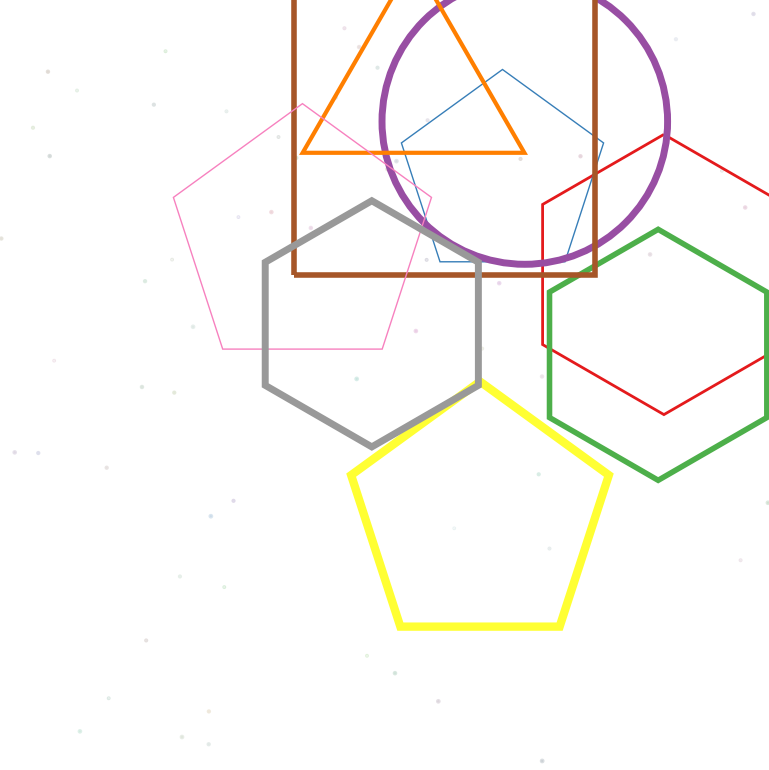[{"shape": "hexagon", "thickness": 1, "radius": 0.91, "center": [0.862, 0.643]}, {"shape": "pentagon", "thickness": 0.5, "radius": 0.69, "center": [0.653, 0.772]}, {"shape": "hexagon", "thickness": 2, "radius": 0.81, "center": [0.855, 0.539]}, {"shape": "circle", "thickness": 2.5, "radius": 0.93, "center": [0.682, 0.842]}, {"shape": "triangle", "thickness": 1.5, "radius": 0.83, "center": [0.537, 0.885]}, {"shape": "pentagon", "thickness": 3, "radius": 0.88, "center": [0.623, 0.329]}, {"shape": "square", "thickness": 2, "radius": 0.98, "center": [0.577, 0.839]}, {"shape": "pentagon", "thickness": 0.5, "radius": 0.88, "center": [0.393, 0.689]}, {"shape": "hexagon", "thickness": 2.5, "radius": 0.8, "center": [0.483, 0.579]}]